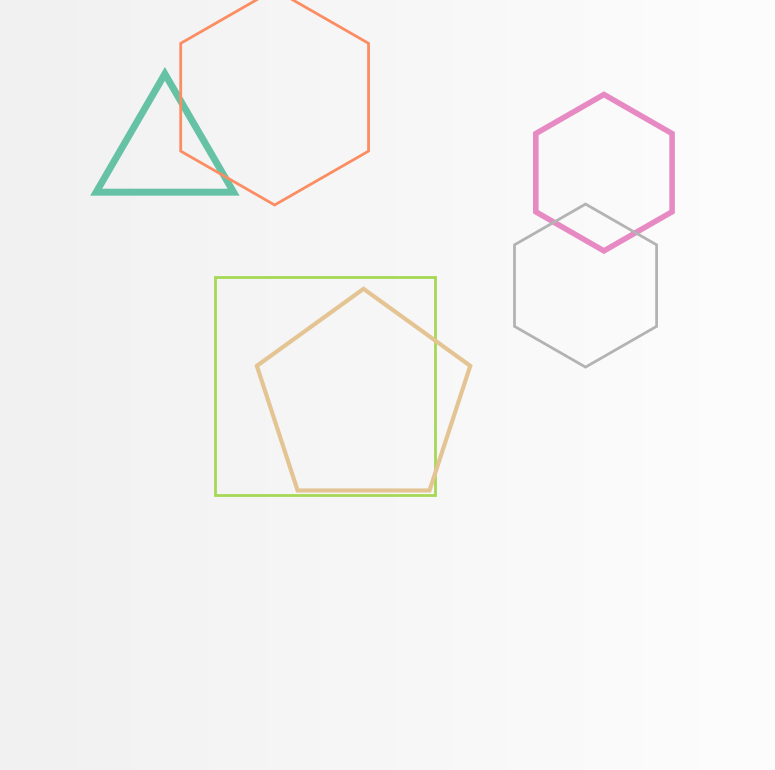[{"shape": "triangle", "thickness": 2.5, "radius": 0.51, "center": [0.213, 0.802]}, {"shape": "hexagon", "thickness": 1, "radius": 0.7, "center": [0.354, 0.874]}, {"shape": "hexagon", "thickness": 2, "radius": 0.51, "center": [0.779, 0.776]}, {"shape": "square", "thickness": 1, "radius": 0.71, "center": [0.42, 0.499]}, {"shape": "pentagon", "thickness": 1.5, "radius": 0.72, "center": [0.469, 0.48]}, {"shape": "hexagon", "thickness": 1, "radius": 0.53, "center": [0.756, 0.629]}]